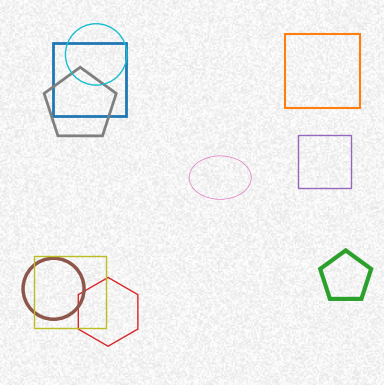[{"shape": "square", "thickness": 2, "radius": 0.47, "center": [0.232, 0.794]}, {"shape": "square", "thickness": 1.5, "radius": 0.48, "center": [0.838, 0.816]}, {"shape": "pentagon", "thickness": 3, "radius": 0.35, "center": [0.898, 0.28]}, {"shape": "hexagon", "thickness": 1, "radius": 0.45, "center": [0.281, 0.19]}, {"shape": "square", "thickness": 1, "radius": 0.35, "center": [0.843, 0.581]}, {"shape": "circle", "thickness": 2.5, "radius": 0.4, "center": [0.139, 0.25]}, {"shape": "oval", "thickness": 0.5, "radius": 0.4, "center": [0.572, 0.539]}, {"shape": "pentagon", "thickness": 2, "radius": 0.49, "center": [0.208, 0.727]}, {"shape": "square", "thickness": 1, "radius": 0.47, "center": [0.181, 0.241]}, {"shape": "circle", "thickness": 1, "radius": 0.4, "center": [0.25, 0.859]}]